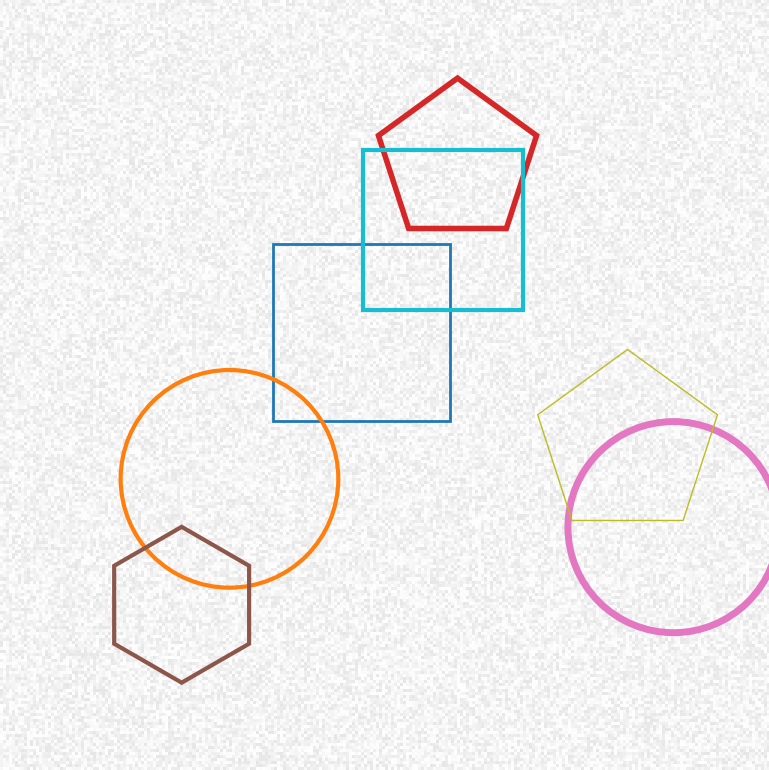[{"shape": "square", "thickness": 1, "radius": 0.57, "center": [0.47, 0.569]}, {"shape": "circle", "thickness": 1.5, "radius": 0.71, "center": [0.298, 0.378]}, {"shape": "pentagon", "thickness": 2, "radius": 0.54, "center": [0.594, 0.791]}, {"shape": "hexagon", "thickness": 1.5, "radius": 0.51, "center": [0.236, 0.215]}, {"shape": "circle", "thickness": 2.5, "radius": 0.69, "center": [0.875, 0.315]}, {"shape": "pentagon", "thickness": 0.5, "radius": 0.61, "center": [0.815, 0.423]}, {"shape": "square", "thickness": 1.5, "radius": 0.52, "center": [0.576, 0.701]}]